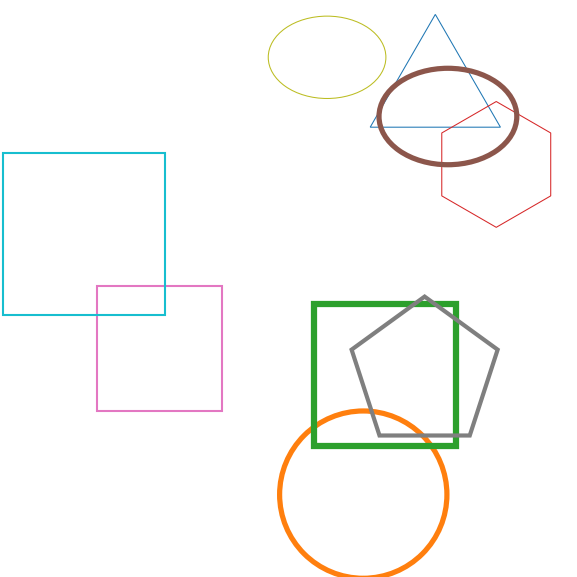[{"shape": "triangle", "thickness": 0.5, "radius": 0.65, "center": [0.754, 0.844]}, {"shape": "circle", "thickness": 2.5, "radius": 0.72, "center": [0.629, 0.143]}, {"shape": "square", "thickness": 3, "radius": 0.61, "center": [0.667, 0.35]}, {"shape": "hexagon", "thickness": 0.5, "radius": 0.54, "center": [0.859, 0.714]}, {"shape": "oval", "thickness": 2.5, "radius": 0.6, "center": [0.776, 0.797]}, {"shape": "square", "thickness": 1, "radius": 0.54, "center": [0.276, 0.396]}, {"shape": "pentagon", "thickness": 2, "radius": 0.66, "center": [0.735, 0.353]}, {"shape": "oval", "thickness": 0.5, "radius": 0.51, "center": [0.566, 0.9]}, {"shape": "square", "thickness": 1, "radius": 0.7, "center": [0.145, 0.594]}]